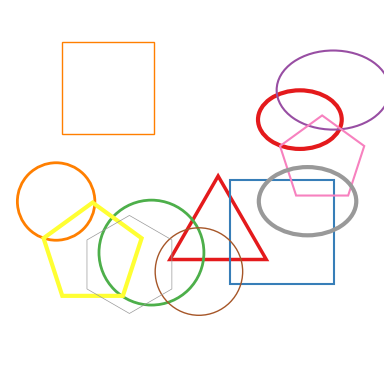[{"shape": "triangle", "thickness": 2.5, "radius": 0.72, "center": [0.567, 0.398]}, {"shape": "oval", "thickness": 3, "radius": 0.54, "center": [0.779, 0.689]}, {"shape": "square", "thickness": 1.5, "radius": 0.67, "center": [0.733, 0.397]}, {"shape": "circle", "thickness": 2, "radius": 0.68, "center": [0.393, 0.344]}, {"shape": "oval", "thickness": 1.5, "radius": 0.73, "center": [0.865, 0.766]}, {"shape": "circle", "thickness": 2, "radius": 0.5, "center": [0.146, 0.477]}, {"shape": "square", "thickness": 1, "radius": 0.6, "center": [0.281, 0.771]}, {"shape": "pentagon", "thickness": 3, "radius": 0.67, "center": [0.24, 0.34]}, {"shape": "circle", "thickness": 1, "radius": 0.57, "center": [0.517, 0.295]}, {"shape": "pentagon", "thickness": 1.5, "radius": 0.57, "center": [0.837, 0.585]}, {"shape": "hexagon", "thickness": 0.5, "radius": 0.64, "center": [0.336, 0.313]}, {"shape": "oval", "thickness": 3, "radius": 0.63, "center": [0.799, 0.477]}]